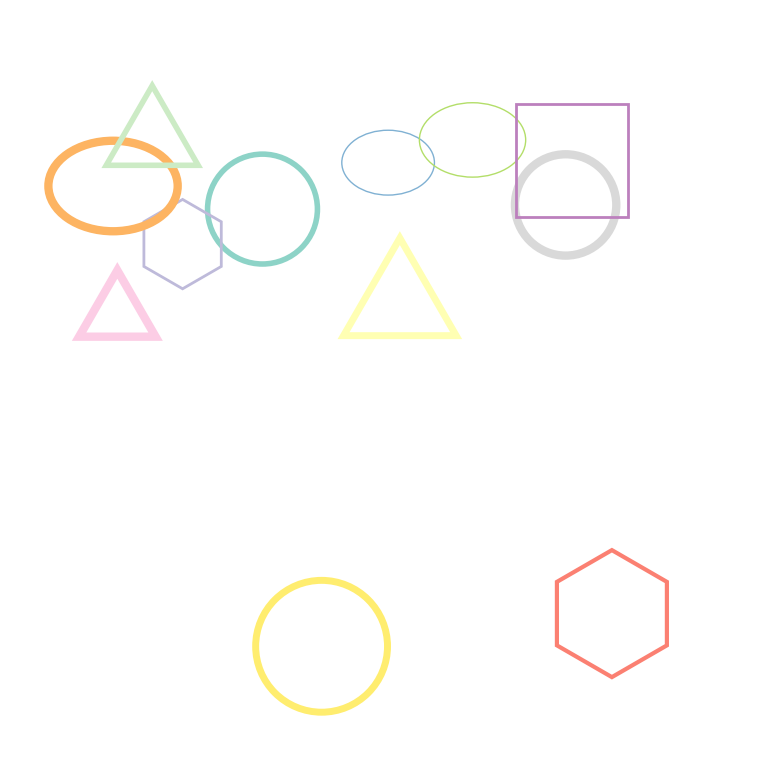[{"shape": "circle", "thickness": 2, "radius": 0.36, "center": [0.341, 0.728]}, {"shape": "triangle", "thickness": 2.5, "radius": 0.42, "center": [0.519, 0.606]}, {"shape": "hexagon", "thickness": 1, "radius": 0.29, "center": [0.237, 0.683]}, {"shape": "hexagon", "thickness": 1.5, "radius": 0.41, "center": [0.795, 0.203]}, {"shape": "oval", "thickness": 0.5, "radius": 0.3, "center": [0.504, 0.789]}, {"shape": "oval", "thickness": 3, "radius": 0.42, "center": [0.147, 0.758]}, {"shape": "oval", "thickness": 0.5, "radius": 0.35, "center": [0.614, 0.818]}, {"shape": "triangle", "thickness": 3, "radius": 0.29, "center": [0.152, 0.591]}, {"shape": "circle", "thickness": 3, "radius": 0.33, "center": [0.735, 0.734]}, {"shape": "square", "thickness": 1, "radius": 0.36, "center": [0.743, 0.791]}, {"shape": "triangle", "thickness": 2, "radius": 0.34, "center": [0.198, 0.82]}, {"shape": "circle", "thickness": 2.5, "radius": 0.43, "center": [0.418, 0.161]}]